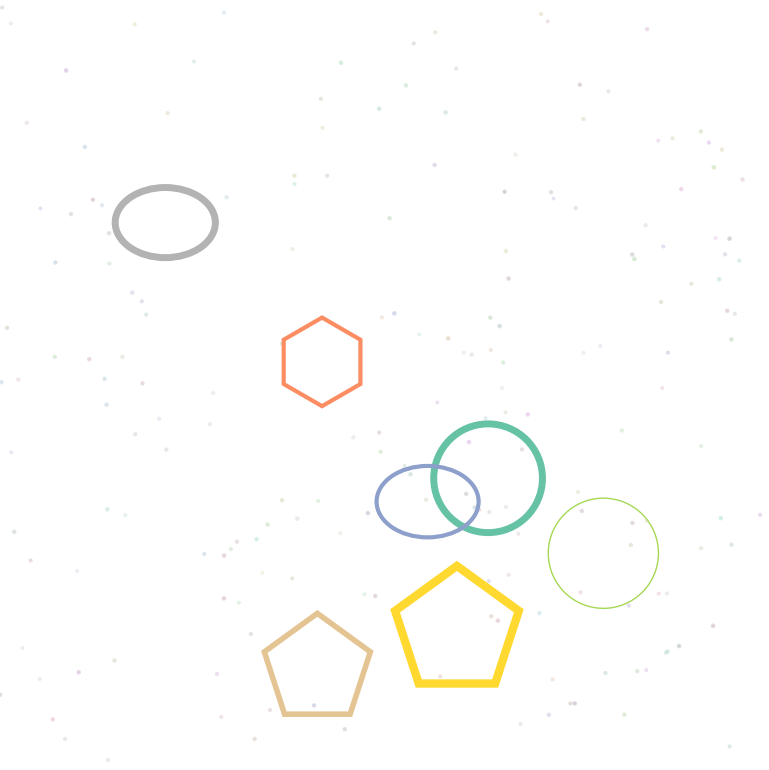[{"shape": "circle", "thickness": 2.5, "radius": 0.35, "center": [0.634, 0.379]}, {"shape": "hexagon", "thickness": 1.5, "radius": 0.29, "center": [0.418, 0.53]}, {"shape": "oval", "thickness": 1.5, "radius": 0.33, "center": [0.555, 0.349]}, {"shape": "circle", "thickness": 0.5, "radius": 0.36, "center": [0.784, 0.281]}, {"shape": "pentagon", "thickness": 3, "radius": 0.42, "center": [0.593, 0.181]}, {"shape": "pentagon", "thickness": 2, "radius": 0.36, "center": [0.412, 0.131]}, {"shape": "oval", "thickness": 2.5, "radius": 0.33, "center": [0.215, 0.711]}]